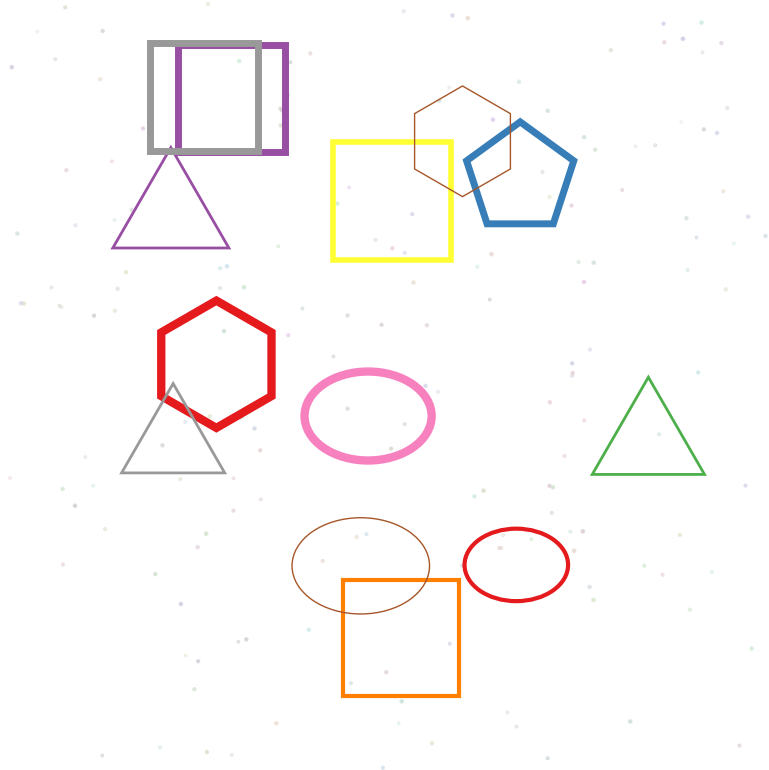[{"shape": "hexagon", "thickness": 3, "radius": 0.41, "center": [0.281, 0.527]}, {"shape": "oval", "thickness": 1.5, "radius": 0.34, "center": [0.671, 0.266]}, {"shape": "pentagon", "thickness": 2.5, "radius": 0.37, "center": [0.676, 0.769]}, {"shape": "triangle", "thickness": 1, "radius": 0.42, "center": [0.842, 0.426]}, {"shape": "square", "thickness": 2.5, "radius": 0.35, "center": [0.301, 0.872]}, {"shape": "triangle", "thickness": 1, "radius": 0.44, "center": [0.222, 0.721]}, {"shape": "square", "thickness": 1.5, "radius": 0.38, "center": [0.521, 0.171]}, {"shape": "square", "thickness": 2, "radius": 0.38, "center": [0.509, 0.739]}, {"shape": "hexagon", "thickness": 0.5, "radius": 0.36, "center": [0.601, 0.816]}, {"shape": "oval", "thickness": 0.5, "radius": 0.45, "center": [0.469, 0.265]}, {"shape": "oval", "thickness": 3, "radius": 0.41, "center": [0.478, 0.46]}, {"shape": "triangle", "thickness": 1, "radius": 0.39, "center": [0.225, 0.425]}, {"shape": "square", "thickness": 2.5, "radius": 0.35, "center": [0.265, 0.874]}]